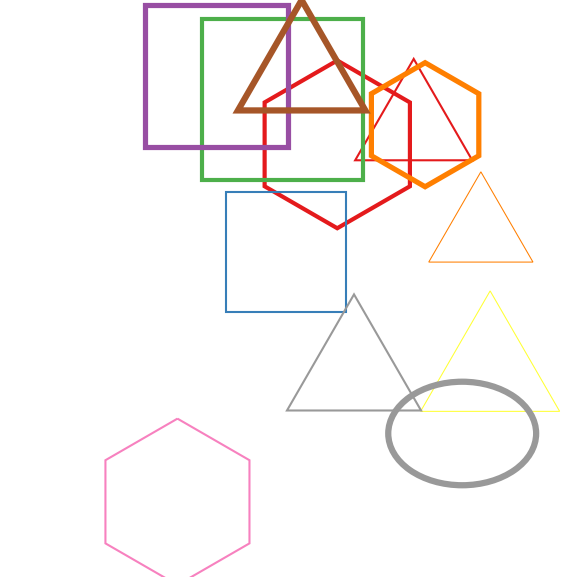[{"shape": "triangle", "thickness": 1, "radius": 0.59, "center": [0.716, 0.78]}, {"shape": "hexagon", "thickness": 2, "radius": 0.73, "center": [0.584, 0.749]}, {"shape": "square", "thickness": 1, "radius": 0.52, "center": [0.495, 0.563]}, {"shape": "square", "thickness": 2, "radius": 0.69, "center": [0.489, 0.827]}, {"shape": "square", "thickness": 2.5, "radius": 0.62, "center": [0.374, 0.867]}, {"shape": "hexagon", "thickness": 2.5, "radius": 0.54, "center": [0.736, 0.783]}, {"shape": "triangle", "thickness": 0.5, "radius": 0.52, "center": [0.833, 0.597]}, {"shape": "triangle", "thickness": 0.5, "radius": 0.7, "center": [0.849, 0.356]}, {"shape": "triangle", "thickness": 3, "radius": 0.64, "center": [0.522, 0.872]}, {"shape": "hexagon", "thickness": 1, "radius": 0.72, "center": [0.307, 0.13]}, {"shape": "triangle", "thickness": 1, "radius": 0.67, "center": [0.613, 0.355]}, {"shape": "oval", "thickness": 3, "radius": 0.64, "center": [0.8, 0.249]}]